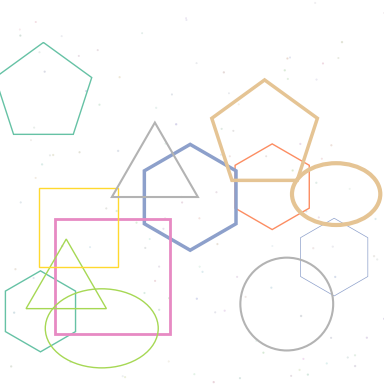[{"shape": "hexagon", "thickness": 1, "radius": 0.53, "center": [0.105, 0.191]}, {"shape": "pentagon", "thickness": 1, "radius": 0.66, "center": [0.113, 0.758]}, {"shape": "hexagon", "thickness": 1, "radius": 0.56, "center": [0.707, 0.515]}, {"shape": "hexagon", "thickness": 2.5, "radius": 0.69, "center": [0.494, 0.488]}, {"shape": "hexagon", "thickness": 0.5, "radius": 0.5, "center": [0.868, 0.332]}, {"shape": "square", "thickness": 2, "radius": 0.75, "center": [0.293, 0.282]}, {"shape": "triangle", "thickness": 1, "radius": 0.6, "center": [0.172, 0.259]}, {"shape": "oval", "thickness": 1, "radius": 0.73, "center": [0.264, 0.147]}, {"shape": "square", "thickness": 1, "radius": 0.51, "center": [0.204, 0.409]}, {"shape": "pentagon", "thickness": 2.5, "radius": 0.72, "center": [0.687, 0.648]}, {"shape": "oval", "thickness": 3, "radius": 0.57, "center": [0.873, 0.496]}, {"shape": "circle", "thickness": 1.5, "radius": 0.6, "center": [0.745, 0.21]}, {"shape": "triangle", "thickness": 1.5, "radius": 0.64, "center": [0.402, 0.553]}]